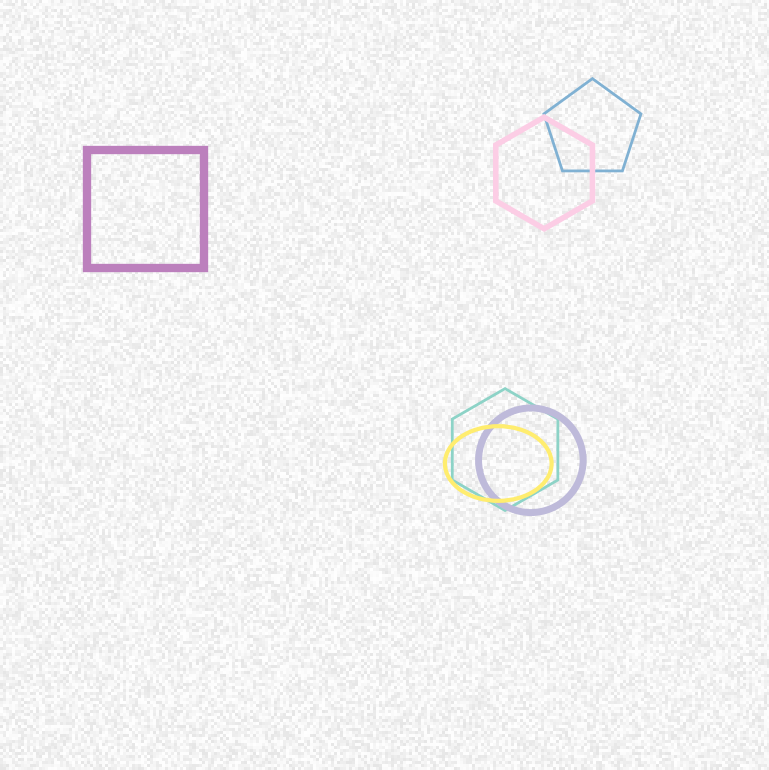[{"shape": "hexagon", "thickness": 1, "radius": 0.4, "center": [0.656, 0.416]}, {"shape": "circle", "thickness": 2.5, "radius": 0.34, "center": [0.689, 0.402]}, {"shape": "pentagon", "thickness": 1, "radius": 0.33, "center": [0.769, 0.832]}, {"shape": "hexagon", "thickness": 2, "radius": 0.36, "center": [0.707, 0.775]}, {"shape": "square", "thickness": 3, "radius": 0.38, "center": [0.189, 0.728]}, {"shape": "oval", "thickness": 1.5, "radius": 0.35, "center": [0.647, 0.398]}]